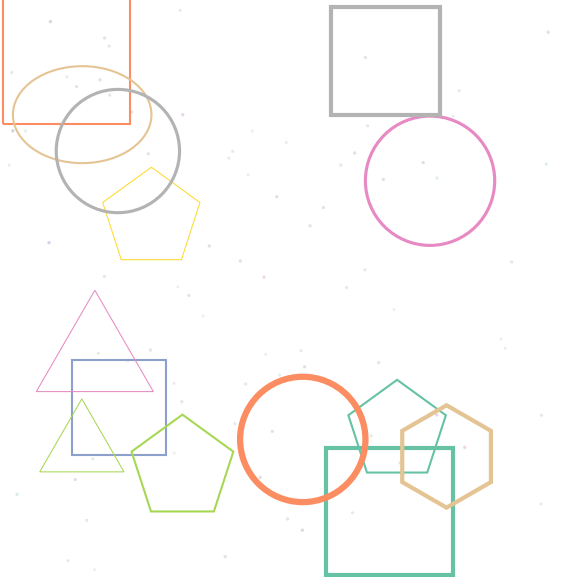[{"shape": "square", "thickness": 2, "radius": 0.55, "center": [0.674, 0.114]}, {"shape": "pentagon", "thickness": 1, "radius": 0.44, "center": [0.688, 0.253]}, {"shape": "circle", "thickness": 3, "radius": 0.54, "center": [0.524, 0.238]}, {"shape": "square", "thickness": 1, "radius": 0.55, "center": [0.115, 0.895]}, {"shape": "square", "thickness": 1, "radius": 0.41, "center": [0.206, 0.294]}, {"shape": "triangle", "thickness": 0.5, "radius": 0.59, "center": [0.164, 0.38]}, {"shape": "circle", "thickness": 1.5, "radius": 0.56, "center": [0.745, 0.686]}, {"shape": "triangle", "thickness": 0.5, "radius": 0.42, "center": [0.142, 0.224]}, {"shape": "pentagon", "thickness": 1, "radius": 0.46, "center": [0.316, 0.188]}, {"shape": "pentagon", "thickness": 0.5, "radius": 0.44, "center": [0.262, 0.621]}, {"shape": "hexagon", "thickness": 2, "radius": 0.44, "center": [0.773, 0.209]}, {"shape": "oval", "thickness": 1, "radius": 0.6, "center": [0.142, 0.801]}, {"shape": "square", "thickness": 2, "radius": 0.47, "center": [0.667, 0.894]}, {"shape": "circle", "thickness": 1.5, "radius": 0.53, "center": [0.204, 0.738]}]